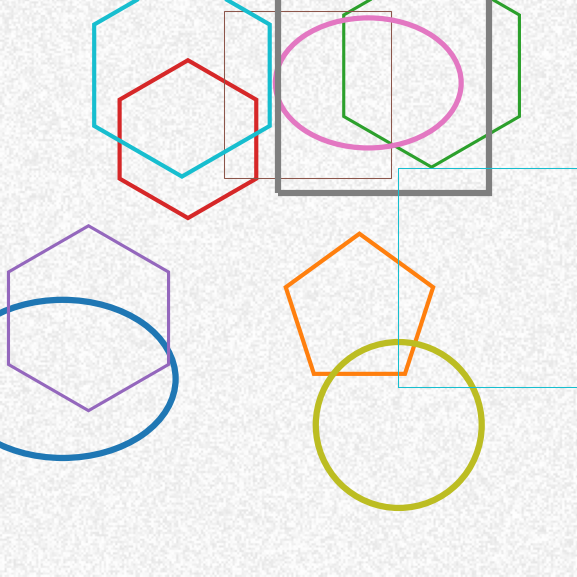[{"shape": "oval", "thickness": 3, "radius": 0.98, "center": [0.108, 0.343]}, {"shape": "pentagon", "thickness": 2, "radius": 0.67, "center": [0.622, 0.46]}, {"shape": "hexagon", "thickness": 1.5, "radius": 0.88, "center": [0.747, 0.885]}, {"shape": "hexagon", "thickness": 2, "radius": 0.68, "center": [0.325, 0.758]}, {"shape": "hexagon", "thickness": 1.5, "radius": 0.8, "center": [0.153, 0.448]}, {"shape": "square", "thickness": 0.5, "radius": 0.72, "center": [0.533, 0.835]}, {"shape": "oval", "thickness": 2.5, "radius": 0.8, "center": [0.638, 0.856]}, {"shape": "square", "thickness": 3, "radius": 0.92, "center": [0.664, 0.847]}, {"shape": "circle", "thickness": 3, "radius": 0.72, "center": [0.69, 0.263]}, {"shape": "square", "thickness": 0.5, "radius": 0.95, "center": [0.879, 0.519]}, {"shape": "hexagon", "thickness": 2, "radius": 0.88, "center": [0.315, 0.869]}]